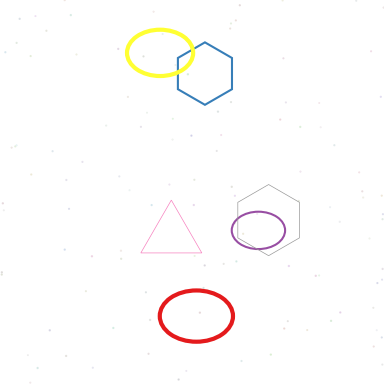[{"shape": "oval", "thickness": 3, "radius": 0.48, "center": [0.51, 0.179]}, {"shape": "hexagon", "thickness": 1.5, "radius": 0.41, "center": [0.532, 0.809]}, {"shape": "oval", "thickness": 1.5, "radius": 0.35, "center": [0.671, 0.402]}, {"shape": "oval", "thickness": 3, "radius": 0.43, "center": [0.416, 0.863]}, {"shape": "triangle", "thickness": 0.5, "radius": 0.46, "center": [0.445, 0.389]}, {"shape": "hexagon", "thickness": 0.5, "radius": 0.46, "center": [0.698, 0.428]}]